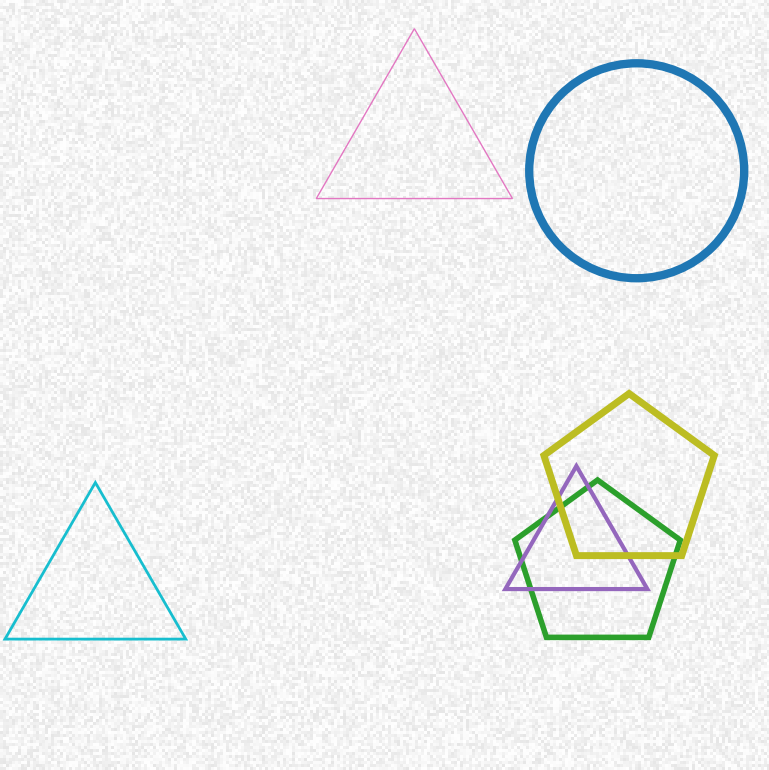[{"shape": "circle", "thickness": 3, "radius": 0.7, "center": [0.827, 0.778]}, {"shape": "pentagon", "thickness": 2, "radius": 0.56, "center": [0.776, 0.264]}, {"shape": "triangle", "thickness": 1.5, "radius": 0.53, "center": [0.749, 0.288]}, {"shape": "triangle", "thickness": 0.5, "radius": 0.74, "center": [0.538, 0.816]}, {"shape": "pentagon", "thickness": 2.5, "radius": 0.58, "center": [0.817, 0.373]}, {"shape": "triangle", "thickness": 1, "radius": 0.68, "center": [0.124, 0.238]}]